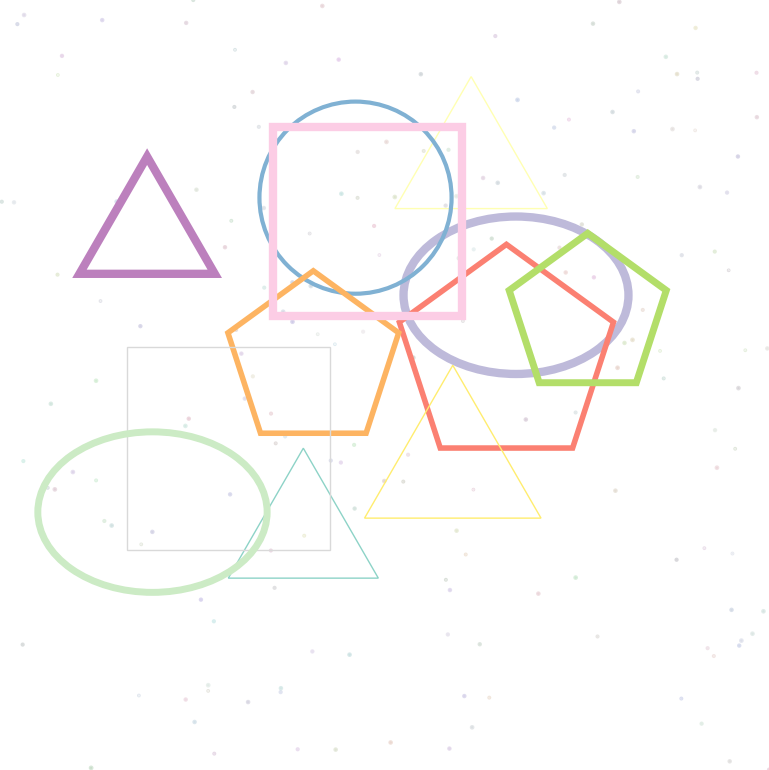[{"shape": "triangle", "thickness": 0.5, "radius": 0.56, "center": [0.394, 0.305]}, {"shape": "triangle", "thickness": 0.5, "radius": 0.57, "center": [0.612, 0.786]}, {"shape": "oval", "thickness": 3, "radius": 0.73, "center": [0.67, 0.617]}, {"shape": "pentagon", "thickness": 2, "radius": 0.73, "center": [0.658, 0.536]}, {"shape": "circle", "thickness": 1.5, "radius": 0.62, "center": [0.462, 0.743]}, {"shape": "pentagon", "thickness": 2, "radius": 0.58, "center": [0.407, 0.532]}, {"shape": "pentagon", "thickness": 2.5, "radius": 0.54, "center": [0.763, 0.59]}, {"shape": "square", "thickness": 3, "radius": 0.61, "center": [0.478, 0.712]}, {"shape": "square", "thickness": 0.5, "radius": 0.66, "center": [0.297, 0.417]}, {"shape": "triangle", "thickness": 3, "radius": 0.51, "center": [0.191, 0.695]}, {"shape": "oval", "thickness": 2.5, "radius": 0.74, "center": [0.198, 0.335]}, {"shape": "triangle", "thickness": 0.5, "radius": 0.66, "center": [0.588, 0.393]}]